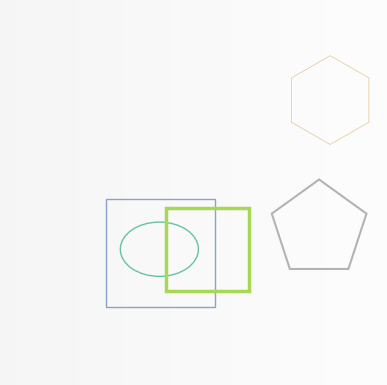[{"shape": "oval", "thickness": 1, "radius": 0.5, "center": [0.411, 0.353]}, {"shape": "square", "thickness": 1, "radius": 0.7, "center": [0.414, 0.343]}, {"shape": "square", "thickness": 2.5, "radius": 0.54, "center": [0.536, 0.353]}, {"shape": "hexagon", "thickness": 0.5, "radius": 0.58, "center": [0.852, 0.74]}, {"shape": "pentagon", "thickness": 1.5, "radius": 0.64, "center": [0.824, 0.405]}]